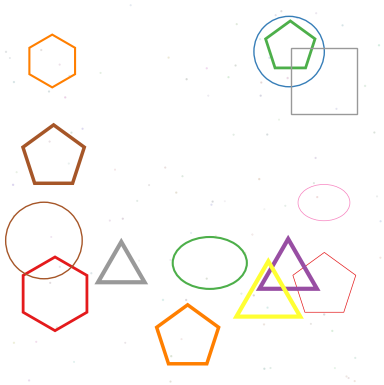[{"shape": "pentagon", "thickness": 0.5, "radius": 0.43, "center": [0.842, 0.258]}, {"shape": "hexagon", "thickness": 2, "radius": 0.48, "center": [0.143, 0.237]}, {"shape": "circle", "thickness": 1, "radius": 0.46, "center": [0.751, 0.866]}, {"shape": "oval", "thickness": 1.5, "radius": 0.48, "center": [0.545, 0.317]}, {"shape": "pentagon", "thickness": 2, "radius": 0.34, "center": [0.754, 0.878]}, {"shape": "triangle", "thickness": 3, "radius": 0.43, "center": [0.748, 0.293]}, {"shape": "pentagon", "thickness": 2.5, "radius": 0.42, "center": [0.487, 0.124]}, {"shape": "hexagon", "thickness": 1.5, "radius": 0.34, "center": [0.136, 0.842]}, {"shape": "triangle", "thickness": 3, "radius": 0.48, "center": [0.697, 0.226]}, {"shape": "pentagon", "thickness": 2.5, "radius": 0.42, "center": [0.139, 0.592]}, {"shape": "circle", "thickness": 1, "radius": 0.5, "center": [0.114, 0.375]}, {"shape": "oval", "thickness": 0.5, "radius": 0.34, "center": [0.841, 0.474]}, {"shape": "square", "thickness": 1, "radius": 0.43, "center": [0.842, 0.789]}, {"shape": "triangle", "thickness": 3, "radius": 0.35, "center": [0.315, 0.302]}]